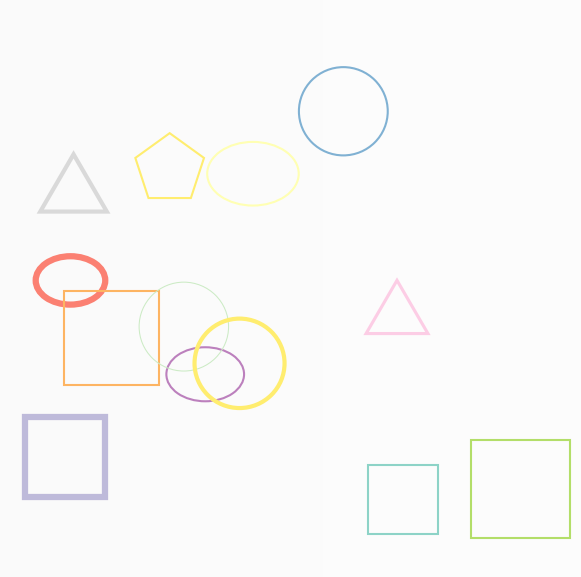[{"shape": "square", "thickness": 1, "radius": 0.3, "center": [0.693, 0.134]}, {"shape": "oval", "thickness": 1, "radius": 0.39, "center": [0.435, 0.698]}, {"shape": "square", "thickness": 3, "radius": 0.34, "center": [0.112, 0.208]}, {"shape": "oval", "thickness": 3, "radius": 0.3, "center": [0.121, 0.514]}, {"shape": "circle", "thickness": 1, "radius": 0.38, "center": [0.591, 0.806]}, {"shape": "square", "thickness": 1, "radius": 0.41, "center": [0.193, 0.413]}, {"shape": "square", "thickness": 1, "radius": 0.43, "center": [0.896, 0.152]}, {"shape": "triangle", "thickness": 1.5, "radius": 0.31, "center": [0.683, 0.452]}, {"shape": "triangle", "thickness": 2, "radius": 0.33, "center": [0.127, 0.666]}, {"shape": "oval", "thickness": 1, "radius": 0.33, "center": [0.353, 0.351]}, {"shape": "circle", "thickness": 0.5, "radius": 0.38, "center": [0.316, 0.434]}, {"shape": "circle", "thickness": 2, "radius": 0.39, "center": [0.412, 0.37]}, {"shape": "pentagon", "thickness": 1, "radius": 0.31, "center": [0.292, 0.706]}]